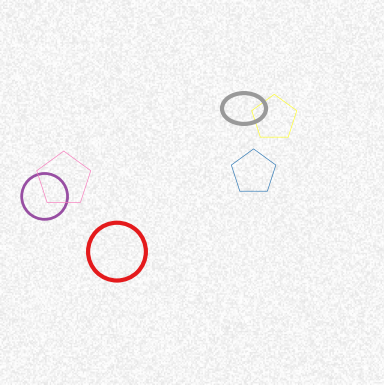[{"shape": "circle", "thickness": 3, "radius": 0.38, "center": [0.304, 0.346]}, {"shape": "pentagon", "thickness": 0.5, "radius": 0.3, "center": [0.659, 0.552]}, {"shape": "circle", "thickness": 2, "radius": 0.3, "center": [0.116, 0.49]}, {"shape": "pentagon", "thickness": 0.5, "radius": 0.31, "center": [0.712, 0.694]}, {"shape": "pentagon", "thickness": 0.5, "radius": 0.37, "center": [0.166, 0.534]}, {"shape": "oval", "thickness": 3, "radius": 0.29, "center": [0.634, 0.718]}]